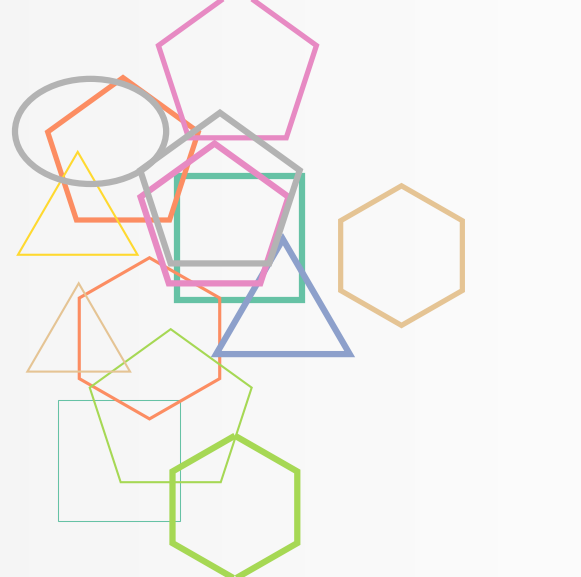[{"shape": "square", "thickness": 3, "radius": 0.54, "center": [0.412, 0.587]}, {"shape": "square", "thickness": 0.5, "radius": 0.52, "center": [0.205, 0.201]}, {"shape": "pentagon", "thickness": 2.5, "radius": 0.68, "center": [0.212, 0.728]}, {"shape": "hexagon", "thickness": 1.5, "radius": 0.7, "center": [0.257, 0.413]}, {"shape": "triangle", "thickness": 3, "radius": 0.66, "center": [0.487, 0.452]}, {"shape": "pentagon", "thickness": 2.5, "radius": 0.71, "center": [0.408, 0.876]}, {"shape": "pentagon", "thickness": 3, "radius": 0.67, "center": [0.369, 0.617]}, {"shape": "pentagon", "thickness": 1, "radius": 0.73, "center": [0.294, 0.283]}, {"shape": "hexagon", "thickness": 3, "radius": 0.62, "center": [0.404, 0.121]}, {"shape": "triangle", "thickness": 1, "radius": 0.59, "center": [0.134, 0.617]}, {"shape": "triangle", "thickness": 1, "radius": 0.51, "center": [0.135, 0.407]}, {"shape": "hexagon", "thickness": 2.5, "radius": 0.6, "center": [0.691, 0.557]}, {"shape": "pentagon", "thickness": 3, "radius": 0.72, "center": [0.378, 0.66]}, {"shape": "oval", "thickness": 3, "radius": 0.65, "center": [0.156, 0.772]}]